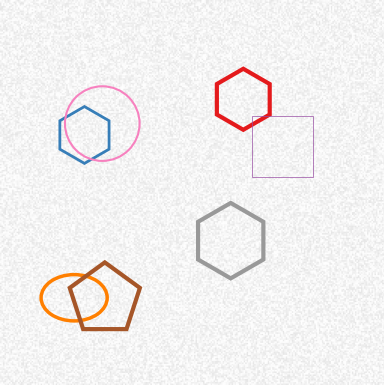[{"shape": "hexagon", "thickness": 3, "radius": 0.4, "center": [0.632, 0.742]}, {"shape": "hexagon", "thickness": 2, "radius": 0.37, "center": [0.219, 0.649]}, {"shape": "square", "thickness": 0.5, "radius": 0.4, "center": [0.733, 0.618]}, {"shape": "oval", "thickness": 2.5, "radius": 0.43, "center": [0.193, 0.227]}, {"shape": "pentagon", "thickness": 3, "radius": 0.48, "center": [0.272, 0.223]}, {"shape": "circle", "thickness": 1.5, "radius": 0.48, "center": [0.266, 0.679]}, {"shape": "hexagon", "thickness": 3, "radius": 0.49, "center": [0.599, 0.375]}]